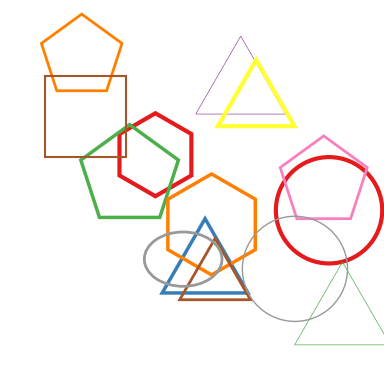[{"shape": "circle", "thickness": 3, "radius": 0.69, "center": [0.855, 0.454]}, {"shape": "hexagon", "thickness": 3, "radius": 0.54, "center": [0.404, 0.598]}, {"shape": "triangle", "thickness": 2.5, "radius": 0.64, "center": [0.533, 0.303]}, {"shape": "pentagon", "thickness": 2.5, "radius": 0.67, "center": [0.337, 0.543]}, {"shape": "triangle", "thickness": 0.5, "radius": 0.72, "center": [0.89, 0.176]}, {"shape": "triangle", "thickness": 0.5, "radius": 0.67, "center": [0.625, 0.771]}, {"shape": "pentagon", "thickness": 2, "radius": 0.55, "center": [0.212, 0.853]}, {"shape": "hexagon", "thickness": 2.5, "radius": 0.66, "center": [0.55, 0.417]}, {"shape": "triangle", "thickness": 3, "radius": 0.57, "center": [0.665, 0.73]}, {"shape": "triangle", "thickness": 2, "radius": 0.53, "center": [0.559, 0.275]}, {"shape": "square", "thickness": 1.5, "radius": 0.52, "center": [0.223, 0.697]}, {"shape": "pentagon", "thickness": 2, "radius": 0.59, "center": [0.841, 0.528]}, {"shape": "circle", "thickness": 1, "radius": 0.68, "center": [0.766, 0.302]}, {"shape": "oval", "thickness": 2, "radius": 0.5, "center": [0.476, 0.327]}]